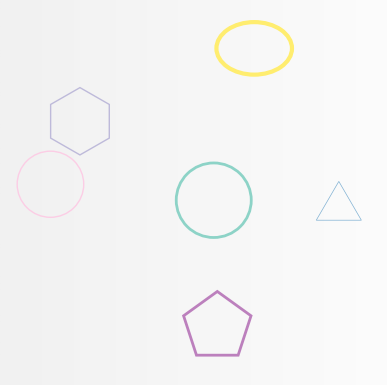[{"shape": "circle", "thickness": 2, "radius": 0.48, "center": [0.552, 0.48]}, {"shape": "hexagon", "thickness": 1, "radius": 0.44, "center": [0.206, 0.685]}, {"shape": "triangle", "thickness": 0.5, "radius": 0.34, "center": [0.874, 0.462]}, {"shape": "circle", "thickness": 1, "radius": 0.43, "center": [0.13, 0.521]}, {"shape": "pentagon", "thickness": 2, "radius": 0.46, "center": [0.561, 0.151]}, {"shape": "oval", "thickness": 3, "radius": 0.49, "center": [0.656, 0.874]}]